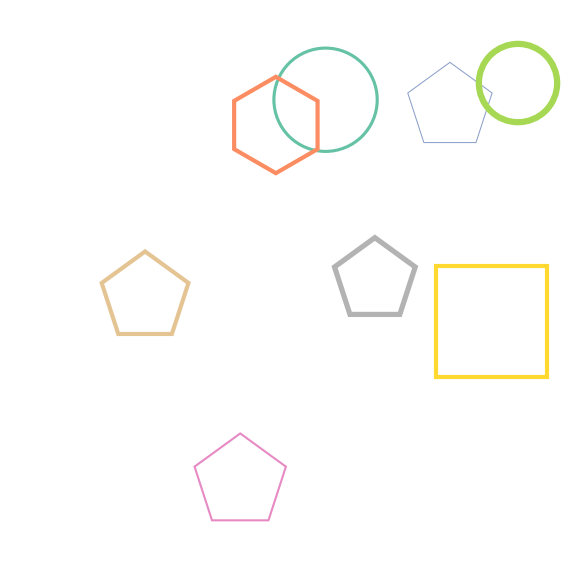[{"shape": "circle", "thickness": 1.5, "radius": 0.45, "center": [0.564, 0.826]}, {"shape": "hexagon", "thickness": 2, "radius": 0.42, "center": [0.478, 0.783]}, {"shape": "pentagon", "thickness": 0.5, "radius": 0.38, "center": [0.779, 0.814]}, {"shape": "pentagon", "thickness": 1, "radius": 0.42, "center": [0.416, 0.165]}, {"shape": "circle", "thickness": 3, "radius": 0.34, "center": [0.897, 0.855]}, {"shape": "square", "thickness": 2, "radius": 0.48, "center": [0.851, 0.443]}, {"shape": "pentagon", "thickness": 2, "radius": 0.39, "center": [0.251, 0.485]}, {"shape": "pentagon", "thickness": 2.5, "radius": 0.37, "center": [0.649, 0.514]}]